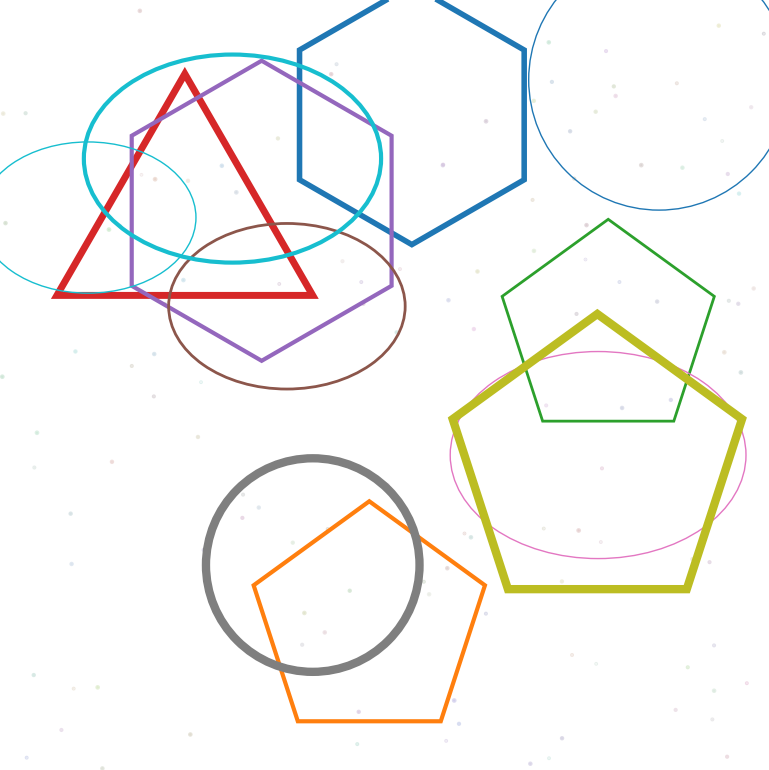[{"shape": "circle", "thickness": 0.5, "radius": 0.85, "center": [0.856, 0.896]}, {"shape": "hexagon", "thickness": 2, "radius": 0.84, "center": [0.535, 0.851]}, {"shape": "pentagon", "thickness": 1.5, "radius": 0.79, "center": [0.48, 0.191]}, {"shape": "pentagon", "thickness": 1, "radius": 0.72, "center": [0.79, 0.57]}, {"shape": "triangle", "thickness": 2.5, "radius": 0.96, "center": [0.24, 0.712]}, {"shape": "hexagon", "thickness": 1.5, "radius": 0.97, "center": [0.34, 0.726]}, {"shape": "oval", "thickness": 1, "radius": 0.77, "center": [0.373, 0.602]}, {"shape": "oval", "thickness": 0.5, "radius": 0.96, "center": [0.777, 0.409]}, {"shape": "circle", "thickness": 3, "radius": 0.69, "center": [0.406, 0.266]}, {"shape": "pentagon", "thickness": 3, "radius": 0.99, "center": [0.776, 0.395]}, {"shape": "oval", "thickness": 0.5, "radius": 0.7, "center": [0.114, 0.717]}, {"shape": "oval", "thickness": 1.5, "radius": 0.97, "center": [0.302, 0.794]}]